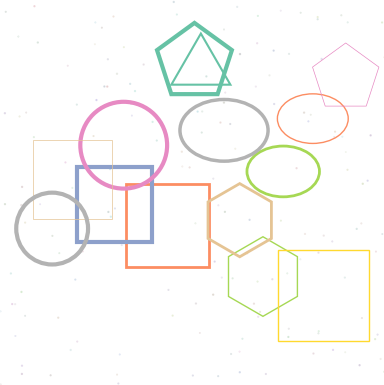[{"shape": "pentagon", "thickness": 3, "radius": 0.51, "center": [0.505, 0.838]}, {"shape": "triangle", "thickness": 1.5, "radius": 0.44, "center": [0.522, 0.824]}, {"shape": "oval", "thickness": 1, "radius": 0.46, "center": [0.812, 0.692]}, {"shape": "square", "thickness": 2, "radius": 0.54, "center": [0.436, 0.415]}, {"shape": "square", "thickness": 3, "radius": 0.48, "center": [0.297, 0.469]}, {"shape": "pentagon", "thickness": 0.5, "radius": 0.45, "center": [0.898, 0.798]}, {"shape": "circle", "thickness": 3, "radius": 0.56, "center": [0.321, 0.623]}, {"shape": "hexagon", "thickness": 1, "radius": 0.52, "center": [0.683, 0.282]}, {"shape": "oval", "thickness": 2, "radius": 0.47, "center": [0.736, 0.555]}, {"shape": "square", "thickness": 1, "radius": 0.59, "center": [0.84, 0.232]}, {"shape": "square", "thickness": 0.5, "radius": 0.51, "center": [0.189, 0.533]}, {"shape": "hexagon", "thickness": 2, "radius": 0.48, "center": [0.623, 0.428]}, {"shape": "oval", "thickness": 2.5, "radius": 0.57, "center": [0.582, 0.661]}, {"shape": "circle", "thickness": 3, "radius": 0.47, "center": [0.135, 0.406]}]